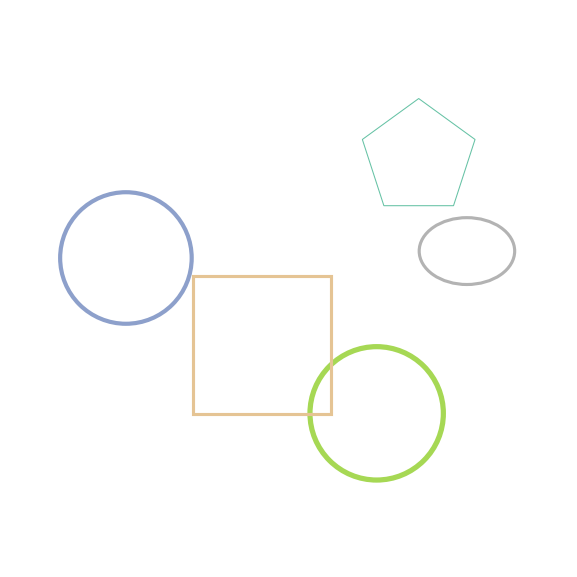[{"shape": "pentagon", "thickness": 0.5, "radius": 0.51, "center": [0.725, 0.726]}, {"shape": "circle", "thickness": 2, "radius": 0.57, "center": [0.218, 0.552]}, {"shape": "circle", "thickness": 2.5, "radius": 0.58, "center": [0.652, 0.283]}, {"shape": "square", "thickness": 1.5, "radius": 0.6, "center": [0.453, 0.401]}, {"shape": "oval", "thickness": 1.5, "radius": 0.41, "center": [0.809, 0.564]}]